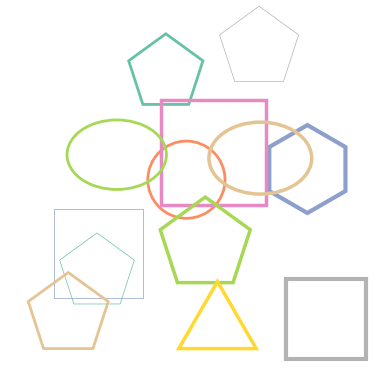[{"shape": "pentagon", "thickness": 2, "radius": 0.51, "center": [0.431, 0.811]}, {"shape": "pentagon", "thickness": 0.5, "radius": 0.51, "center": [0.252, 0.293]}, {"shape": "circle", "thickness": 2, "radius": 0.5, "center": [0.484, 0.533]}, {"shape": "square", "thickness": 0.5, "radius": 0.58, "center": [0.256, 0.342]}, {"shape": "hexagon", "thickness": 3, "radius": 0.57, "center": [0.798, 0.561]}, {"shape": "square", "thickness": 2.5, "radius": 0.68, "center": [0.554, 0.604]}, {"shape": "oval", "thickness": 2, "radius": 0.65, "center": [0.303, 0.598]}, {"shape": "pentagon", "thickness": 2.5, "radius": 0.61, "center": [0.533, 0.365]}, {"shape": "triangle", "thickness": 2.5, "radius": 0.58, "center": [0.565, 0.153]}, {"shape": "oval", "thickness": 2.5, "radius": 0.67, "center": [0.676, 0.589]}, {"shape": "pentagon", "thickness": 2, "radius": 0.55, "center": [0.177, 0.183]}, {"shape": "pentagon", "thickness": 0.5, "radius": 0.54, "center": [0.673, 0.876]}, {"shape": "square", "thickness": 3, "radius": 0.52, "center": [0.847, 0.171]}]